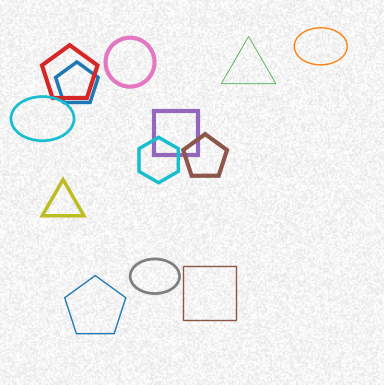[{"shape": "pentagon", "thickness": 2.5, "radius": 0.29, "center": [0.2, 0.781]}, {"shape": "pentagon", "thickness": 1, "radius": 0.42, "center": [0.247, 0.201]}, {"shape": "oval", "thickness": 1, "radius": 0.34, "center": [0.833, 0.88]}, {"shape": "triangle", "thickness": 0.5, "radius": 0.41, "center": [0.646, 0.823]}, {"shape": "pentagon", "thickness": 3, "radius": 0.38, "center": [0.181, 0.807]}, {"shape": "square", "thickness": 3, "radius": 0.29, "center": [0.457, 0.655]}, {"shape": "square", "thickness": 1, "radius": 0.35, "center": [0.544, 0.238]}, {"shape": "pentagon", "thickness": 3, "radius": 0.3, "center": [0.533, 0.592]}, {"shape": "circle", "thickness": 3, "radius": 0.32, "center": [0.338, 0.839]}, {"shape": "oval", "thickness": 2, "radius": 0.32, "center": [0.402, 0.282]}, {"shape": "triangle", "thickness": 2.5, "radius": 0.31, "center": [0.164, 0.471]}, {"shape": "hexagon", "thickness": 2.5, "radius": 0.29, "center": [0.412, 0.584]}, {"shape": "oval", "thickness": 2, "radius": 0.41, "center": [0.11, 0.692]}]